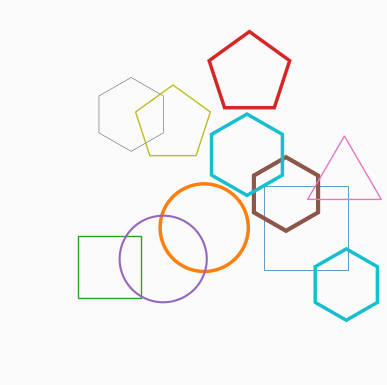[{"shape": "square", "thickness": 0.5, "radius": 0.55, "center": [0.79, 0.409]}, {"shape": "circle", "thickness": 2.5, "radius": 0.57, "center": [0.527, 0.409]}, {"shape": "square", "thickness": 1, "radius": 0.4, "center": [0.282, 0.307]}, {"shape": "pentagon", "thickness": 2.5, "radius": 0.55, "center": [0.644, 0.809]}, {"shape": "circle", "thickness": 1.5, "radius": 0.56, "center": [0.421, 0.327]}, {"shape": "hexagon", "thickness": 3, "radius": 0.48, "center": [0.738, 0.496]}, {"shape": "triangle", "thickness": 1, "radius": 0.55, "center": [0.889, 0.537]}, {"shape": "hexagon", "thickness": 0.5, "radius": 0.48, "center": [0.338, 0.703]}, {"shape": "pentagon", "thickness": 1, "radius": 0.51, "center": [0.446, 0.678]}, {"shape": "hexagon", "thickness": 2.5, "radius": 0.46, "center": [0.894, 0.261]}, {"shape": "hexagon", "thickness": 2.5, "radius": 0.53, "center": [0.637, 0.598]}]